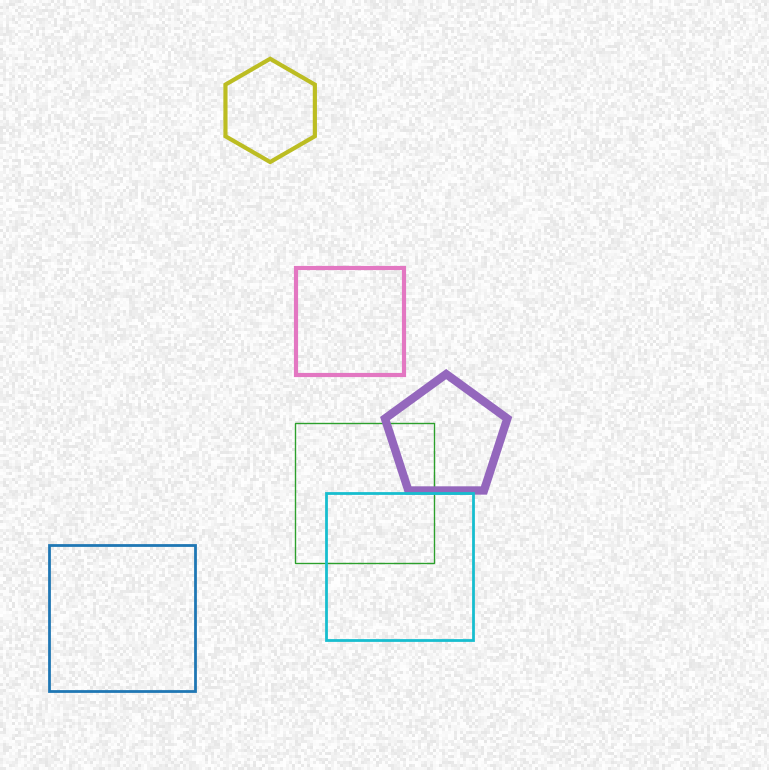[{"shape": "square", "thickness": 1, "radius": 0.47, "center": [0.159, 0.197]}, {"shape": "square", "thickness": 0.5, "radius": 0.45, "center": [0.473, 0.36]}, {"shape": "pentagon", "thickness": 3, "radius": 0.42, "center": [0.579, 0.431]}, {"shape": "square", "thickness": 1.5, "radius": 0.35, "center": [0.455, 0.583]}, {"shape": "hexagon", "thickness": 1.5, "radius": 0.34, "center": [0.351, 0.857]}, {"shape": "square", "thickness": 1, "radius": 0.48, "center": [0.518, 0.265]}]